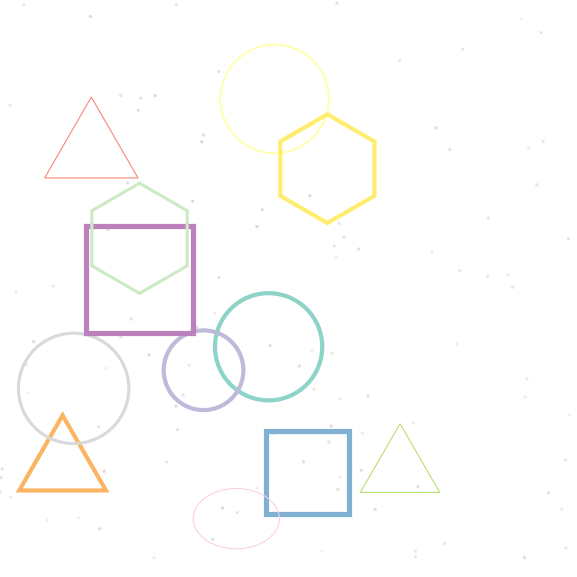[{"shape": "circle", "thickness": 2, "radius": 0.46, "center": [0.465, 0.399]}, {"shape": "circle", "thickness": 1, "radius": 0.47, "center": [0.475, 0.828]}, {"shape": "circle", "thickness": 2, "radius": 0.34, "center": [0.352, 0.358]}, {"shape": "triangle", "thickness": 0.5, "radius": 0.47, "center": [0.158, 0.738]}, {"shape": "square", "thickness": 2.5, "radius": 0.36, "center": [0.533, 0.181]}, {"shape": "triangle", "thickness": 2, "radius": 0.43, "center": [0.108, 0.193]}, {"shape": "triangle", "thickness": 0.5, "radius": 0.4, "center": [0.693, 0.186]}, {"shape": "oval", "thickness": 0.5, "radius": 0.37, "center": [0.409, 0.101]}, {"shape": "circle", "thickness": 1.5, "radius": 0.48, "center": [0.127, 0.327]}, {"shape": "square", "thickness": 2.5, "radius": 0.46, "center": [0.242, 0.515]}, {"shape": "hexagon", "thickness": 1.5, "radius": 0.48, "center": [0.242, 0.587]}, {"shape": "hexagon", "thickness": 2, "radius": 0.47, "center": [0.567, 0.707]}]